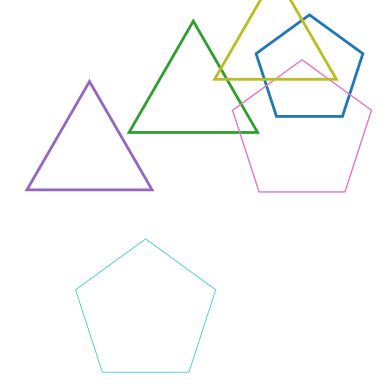[{"shape": "pentagon", "thickness": 2, "radius": 0.73, "center": [0.804, 0.816]}, {"shape": "triangle", "thickness": 2, "radius": 0.96, "center": [0.502, 0.752]}, {"shape": "triangle", "thickness": 2, "radius": 0.94, "center": [0.232, 0.601]}, {"shape": "pentagon", "thickness": 1, "radius": 0.95, "center": [0.784, 0.655]}, {"shape": "triangle", "thickness": 2, "radius": 0.91, "center": [0.716, 0.885]}, {"shape": "pentagon", "thickness": 0.5, "radius": 0.96, "center": [0.378, 0.188]}]